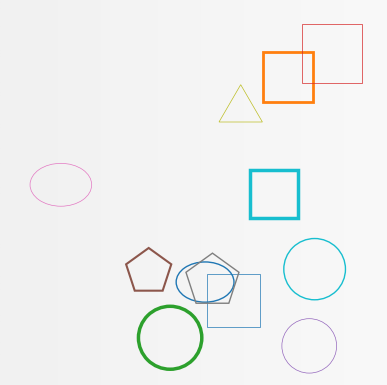[{"shape": "oval", "thickness": 1, "radius": 0.37, "center": [0.529, 0.267]}, {"shape": "square", "thickness": 0.5, "radius": 0.34, "center": [0.603, 0.219]}, {"shape": "square", "thickness": 2, "radius": 0.32, "center": [0.743, 0.801]}, {"shape": "circle", "thickness": 2.5, "radius": 0.41, "center": [0.439, 0.123]}, {"shape": "square", "thickness": 0.5, "radius": 0.39, "center": [0.857, 0.861]}, {"shape": "circle", "thickness": 0.5, "radius": 0.35, "center": [0.798, 0.102]}, {"shape": "pentagon", "thickness": 1.5, "radius": 0.31, "center": [0.384, 0.295]}, {"shape": "oval", "thickness": 0.5, "radius": 0.4, "center": [0.157, 0.52]}, {"shape": "pentagon", "thickness": 1, "radius": 0.36, "center": [0.548, 0.271]}, {"shape": "triangle", "thickness": 0.5, "radius": 0.32, "center": [0.621, 0.715]}, {"shape": "square", "thickness": 2.5, "radius": 0.31, "center": [0.707, 0.496]}, {"shape": "circle", "thickness": 1, "radius": 0.4, "center": [0.812, 0.301]}]